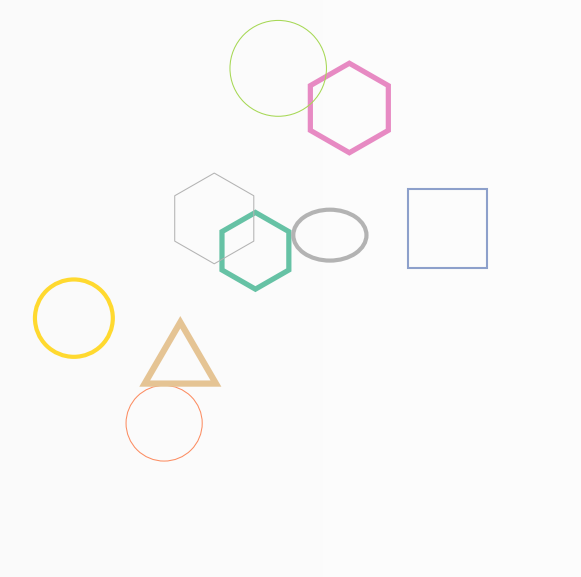[{"shape": "hexagon", "thickness": 2.5, "radius": 0.33, "center": [0.439, 0.565]}, {"shape": "circle", "thickness": 0.5, "radius": 0.33, "center": [0.282, 0.266]}, {"shape": "square", "thickness": 1, "radius": 0.34, "center": [0.77, 0.604]}, {"shape": "hexagon", "thickness": 2.5, "radius": 0.39, "center": [0.601, 0.812]}, {"shape": "circle", "thickness": 0.5, "radius": 0.42, "center": [0.479, 0.881]}, {"shape": "circle", "thickness": 2, "radius": 0.33, "center": [0.127, 0.448]}, {"shape": "triangle", "thickness": 3, "radius": 0.35, "center": [0.31, 0.37]}, {"shape": "hexagon", "thickness": 0.5, "radius": 0.39, "center": [0.369, 0.621]}, {"shape": "oval", "thickness": 2, "radius": 0.31, "center": [0.568, 0.592]}]